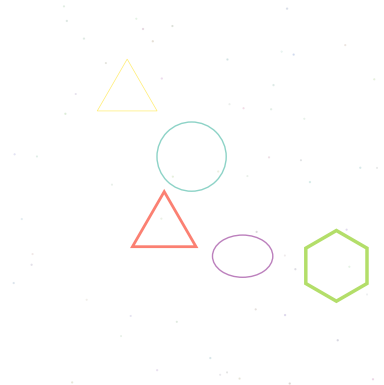[{"shape": "circle", "thickness": 1, "radius": 0.45, "center": [0.498, 0.593]}, {"shape": "triangle", "thickness": 2, "radius": 0.48, "center": [0.427, 0.407]}, {"shape": "hexagon", "thickness": 2.5, "radius": 0.46, "center": [0.874, 0.309]}, {"shape": "oval", "thickness": 1, "radius": 0.39, "center": [0.63, 0.335]}, {"shape": "triangle", "thickness": 0.5, "radius": 0.45, "center": [0.33, 0.757]}]